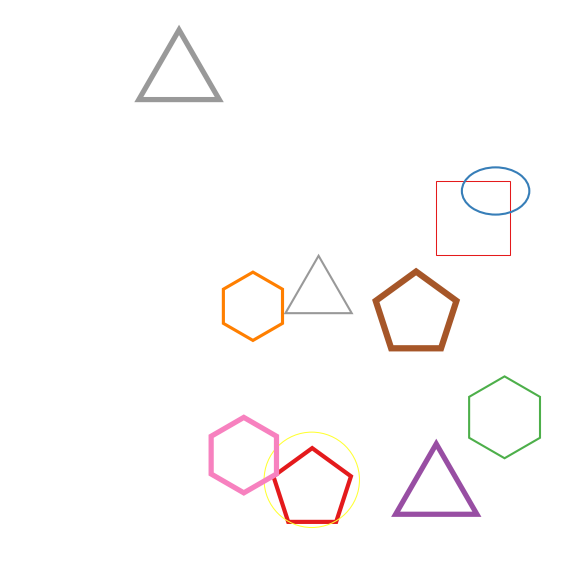[{"shape": "pentagon", "thickness": 2, "radius": 0.35, "center": [0.541, 0.153]}, {"shape": "square", "thickness": 0.5, "radius": 0.32, "center": [0.819, 0.622]}, {"shape": "oval", "thickness": 1, "radius": 0.29, "center": [0.858, 0.668]}, {"shape": "hexagon", "thickness": 1, "radius": 0.35, "center": [0.874, 0.277]}, {"shape": "triangle", "thickness": 2.5, "radius": 0.41, "center": [0.755, 0.149]}, {"shape": "hexagon", "thickness": 1.5, "radius": 0.3, "center": [0.438, 0.469]}, {"shape": "circle", "thickness": 0.5, "radius": 0.41, "center": [0.54, 0.168]}, {"shape": "pentagon", "thickness": 3, "radius": 0.37, "center": [0.721, 0.455]}, {"shape": "hexagon", "thickness": 2.5, "radius": 0.33, "center": [0.422, 0.211]}, {"shape": "triangle", "thickness": 2.5, "radius": 0.4, "center": [0.31, 0.867]}, {"shape": "triangle", "thickness": 1, "radius": 0.33, "center": [0.552, 0.49]}]